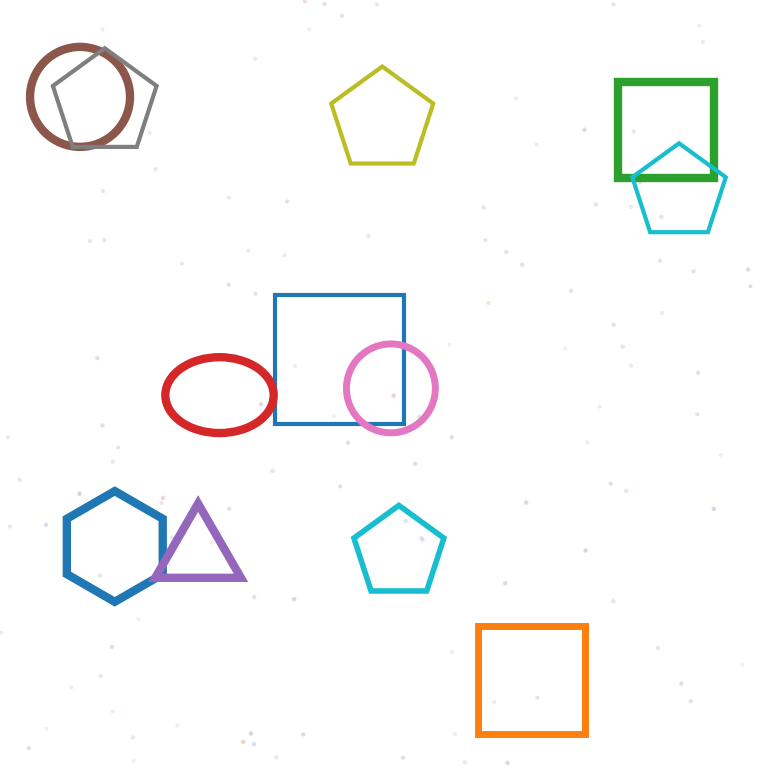[{"shape": "hexagon", "thickness": 3, "radius": 0.36, "center": [0.149, 0.29]}, {"shape": "square", "thickness": 1.5, "radius": 0.42, "center": [0.441, 0.533]}, {"shape": "square", "thickness": 2.5, "radius": 0.35, "center": [0.69, 0.117]}, {"shape": "square", "thickness": 3, "radius": 0.31, "center": [0.865, 0.832]}, {"shape": "oval", "thickness": 3, "radius": 0.35, "center": [0.285, 0.487]}, {"shape": "triangle", "thickness": 3, "radius": 0.32, "center": [0.257, 0.282]}, {"shape": "circle", "thickness": 3, "radius": 0.32, "center": [0.104, 0.874]}, {"shape": "circle", "thickness": 2.5, "radius": 0.29, "center": [0.508, 0.496]}, {"shape": "pentagon", "thickness": 1.5, "radius": 0.35, "center": [0.136, 0.867]}, {"shape": "pentagon", "thickness": 1.5, "radius": 0.35, "center": [0.496, 0.844]}, {"shape": "pentagon", "thickness": 2, "radius": 0.31, "center": [0.518, 0.282]}, {"shape": "pentagon", "thickness": 1.5, "radius": 0.32, "center": [0.882, 0.75]}]